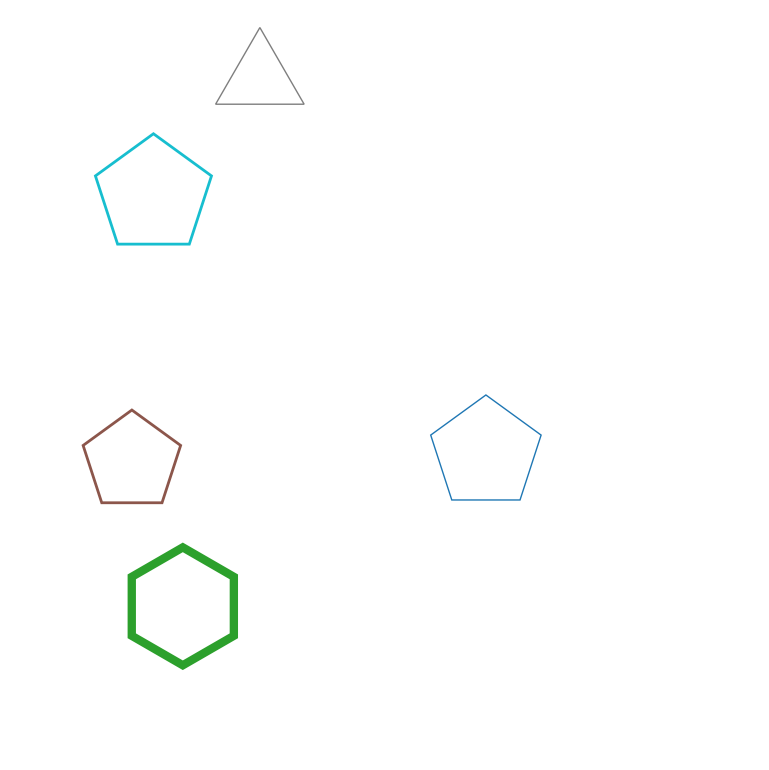[{"shape": "pentagon", "thickness": 0.5, "radius": 0.38, "center": [0.631, 0.412]}, {"shape": "hexagon", "thickness": 3, "radius": 0.38, "center": [0.237, 0.213]}, {"shape": "pentagon", "thickness": 1, "radius": 0.33, "center": [0.171, 0.401]}, {"shape": "triangle", "thickness": 0.5, "radius": 0.33, "center": [0.337, 0.898]}, {"shape": "pentagon", "thickness": 1, "radius": 0.4, "center": [0.199, 0.747]}]